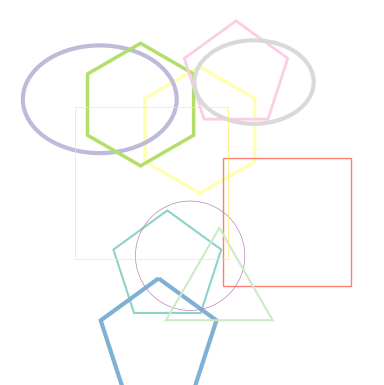[{"shape": "pentagon", "thickness": 1.5, "radius": 0.74, "center": [0.435, 0.306]}, {"shape": "hexagon", "thickness": 2.5, "radius": 0.82, "center": [0.519, 0.662]}, {"shape": "oval", "thickness": 3, "radius": 1.0, "center": [0.259, 0.742]}, {"shape": "square", "thickness": 1, "radius": 0.83, "center": [0.746, 0.423]}, {"shape": "pentagon", "thickness": 3, "radius": 0.79, "center": [0.412, 0.119]}, {"shape": "hexagon", "thickness": 2.5, "radius": 0.8, "center": [0.365, 0.728]}, {"shape": "pentagon", "thickness": 2, "radius": 0.71, "center": [0.613, 0.805]}, {"shape": "oval", "thickness": 3, "radius": 0.77, "center": [0.66, 0.787]}, {"shape": "circle", "thickness": 0.5, "radius": 0.71, "center": [0.494, 0.336]}, {"shape": "triangle", "thickness": 1.5, "radius": 0.8, "center": [0.57, 0.248]}, {"shape": "square", "thickness": 0.5, "radius": 0.99, "center": [0.394, 0.524]}]